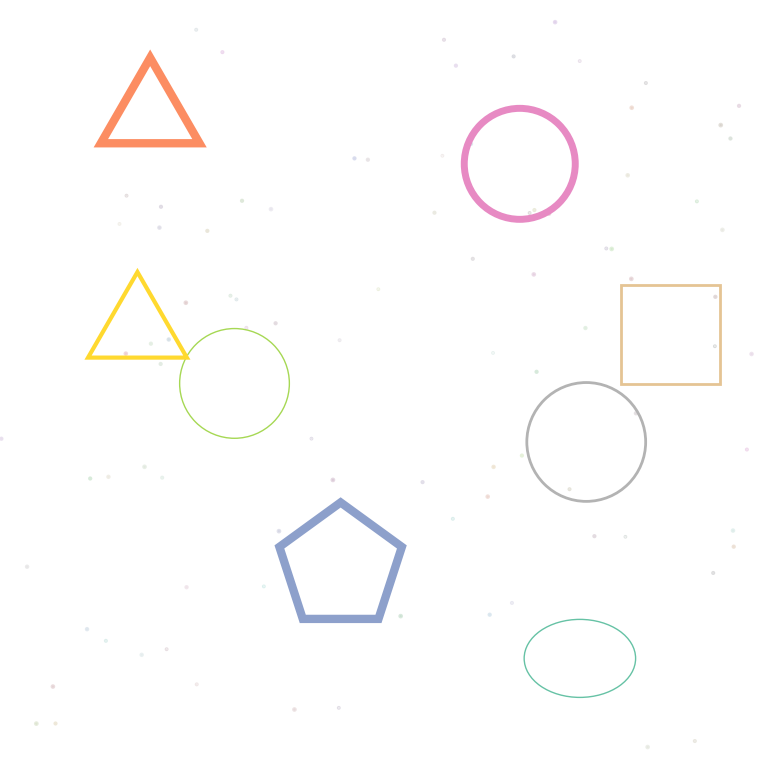[{"shape": "oval", "thickness": 0.5, "radius": 0.36, "center": [0.753, 0.145]}, {"shape": "triangle", "thickness": 3, "radius": 0.37, "center": [0.195, 0.851]}, {"shape": "pentagon", "thickness": 3, "radius": 0.42, "center": [0.442, 0.264]}, {"shape": "circle", "thickness": 2.5, "radius": 0.36, "center": [0.675, 0.787]}, {"shape": "circle", "thickness": 0.5, "radius": 0.36, "center": [0.305, 0.502]}, {"shape": "triangle", "thickness": 1.5, "radius": 0.37, "center": [0.179, 0.573]}, {"shape": "square", "thickness": 1, "radius": 0.32, "center": [0.871, 0.566]}, {"shape": "circle", "thickness": 1, "radius": 0.39, "center": [0.761, 0.426]}]